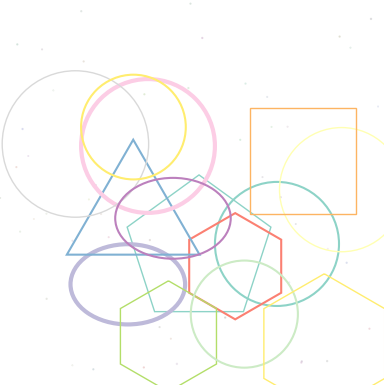[{"shape": "pentagon", "thickness": 1, "radius": 0.98, "center": [0.517, 0.349]}, {"shape": "circle", "thickness": 1.5, "radius": 0.81, "center": [0.719, 0.366]}, {"shape": "circle", "thickness": 1, "radius": 0.81, "center": [0.887, 0.507]}, {"shape": "oval", "thickness": 3, "radius": 0.74, "center": [0.332, 0.262]}, {"shape": "hexagon", "thickness": 1.5, "radius": 0.69, "center": [0.611, 0.308]}, {"shape": "triangle", "thickness": 1.5, "radius": 1.0, "center": [0.346, 0.438]}, {"shape": "square", "thickness": 1, "radius": 0.69, "center": [0.786, 0.582]}, {"shape": "hexagon", "thickness": 1, "radius": 0.72, "center": [0.438, 0.127]}, {"shape": "circle", "thickness": 3, "radius": 0.87, "center": [0.384, 0.621]}, {"shape": "circle", "thickness": 1, "radius": 0.95, "center": [0.196, 0.626]}, {"shape": "oval", "thickness": 1.5, "radius": 0.75, "center": [0.449, 0.433]}, {"shape": "circle", "thickness": 1.5, "radius": 0.7, "center": [0.635, 0.184]}, {"shape": "hexagon", "thickness": 1, "radius": 0.91, "center": [0.842, 0.108]}, {"shape": "circle", "thickness": 1.5, "radius": 0.68, "center": [0.347, 0.67]}]